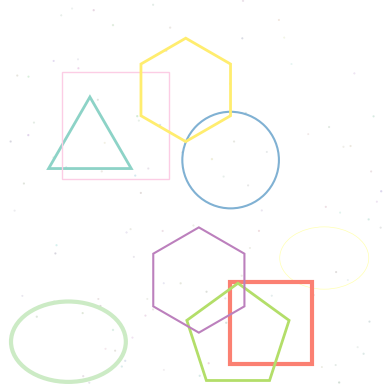[{"shape": "triangle", "thickness": 2, "radius": 0.62, "center": [0.234, 0.624]}, {"shape": "oval", "thickness": 0.5, "radius": 0.58, "center": [0.842, 0.33]}, {"shape": "square", "thickness": 3, "radius": 0.53, "center": [0.704, 0.16]}, {"shape": "circle", "thickness": 1.5, "radius": 0.63, "center": [0.599, 0.584]}, {"shape": "pentagon", "thickness": 2, "radius": 0.7, "center": [0.618, 0.125]}, {"shape": "square", "thickness": 1, "radius": 0.7, "center": [0.3, 0.674]}, {"shape": "hexagon", "thickness": 1.5, "radius": 0.68, "center": [0.516, 0.273]}, {"shape": "oval", "thickness": 3, "radius": 0.75, "center": [0.178, 0.112]}, {"shape": "hexagon", "thickness": 2, "radius": 0.67, "center": [0.482, 0.767]}]